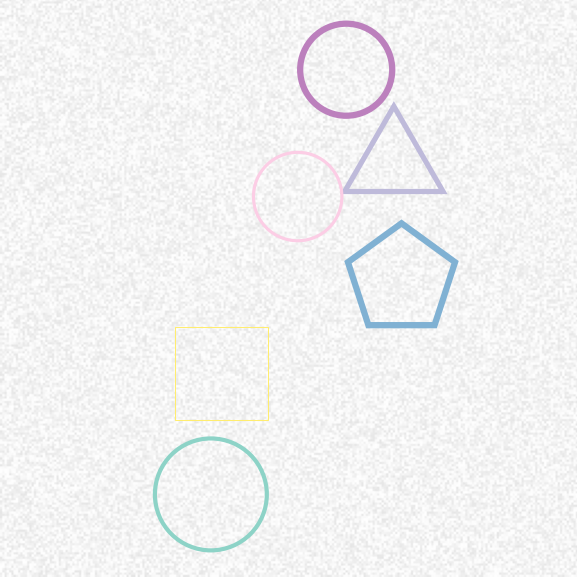[{"shape": "circle", "thickness": 2, "radius": 0.48, "center": [0.365, 0.143]}, {"shape": "triangle", "thickness": 2.5, "radius": 0.49, "center": [0.682, 0.717]}, {"shape": "pentagon", "thickness": 3, "radius": 0.49, "center": [0.695, 0.515]}, {"shape": "circle", "thickness": 1.5, "radius": 0.38, "center": [0.515, 0.659]}, {"shape": "circle", "thickness": 3, "radius": 0.4, "center": [0.599, 0.878]}, {"shape": "square", "thickness": 0.5, "radius": 0.4, "center": [0.384, 0.352]}]